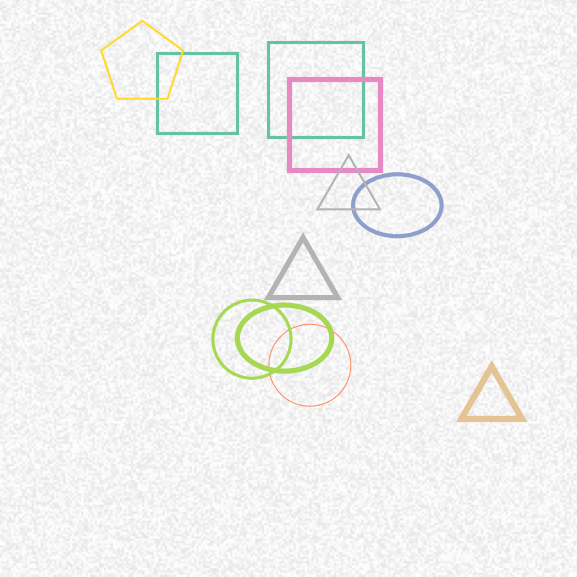[{"shape": "square", "thickness": 1.5, "radius": 0.41, "center": [0.546, 0.844]}, {"shape": "square", "thickness": 1.5, "radius": 0.35, "center": [0.341, 0.838]}, {"shape": "circle", "thickness": 0.5, "radius": 0.35, "center": [0.536, 0.367]}, {"shape": "oval", "thickness": 2, "radius": 0.38, "center": [0.688, 0.644]}, {"shape": "square", "thickness": 2.5, "radius": 0.39, "center": [0.579, 0.784]}, {"shape": "oval", "thickness": 2.5, "radius": 0.41, "center": [0.493, 0.414]}, {"shape": "circle", "thickness": 1.5, "radius": 0.34, "center": [0.436, 0.412]}, {"shape": "pentagon", "thickness": 1, "radius": 0.37, "center": [0.246, 0.889]}, {"shape": "triangle", "thickness": 3, "radius": 0.3, "center": [0.851, 0.304]}, {"shape": "triangle", "thickness": 2.5, "radius": 0.35, "center": [0.525, 0.519]}, {"shape": "triangle", "thickness": 1, "radius": 0.31, "center": [0.604, 0.668]}]